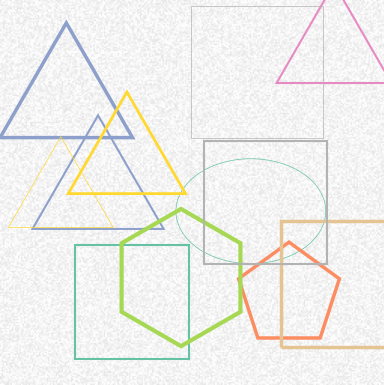[{"shape": "oval", "thickness": 0.5, "radius": 0.97, "center": [0.652, 0.452]}, {"shape": "square", "thickness": 1.5, "radius": 0.74, "center": [0.342, 0.215]}, {"shape": "pentagon", "thickness": 2.5, "radius": 0.69, "center": [0.751, 0.233]}, {"shape": "triangle", "thickness": 2.5, "radius": 0.99, "center": [0.172, 0.742]}, {"shape": "triangle", "thickness": 1.5, "radius": 0.98, "center": [0.255, 0.504]}, {"shape": "triangle", "thickness": 1.5, "radius": 0.86, "center": [0.868, 0.87]}, {"shape": "hexagon", "thickness": 3, "radius": 0.89, "center": [0.47, 0.279]}, {"shape": "triangle", "thickness": 2, "radius": 0.88, "center": [0.33, 0.585]}, {"shape": "triangle", "thickness": 0.5, "radius": 0.79, "center": [0.158, 0.488]}, {"shape": "square", "thickness": 2.5, "radius": 0.82, "center": [0.893, 0.263]}, {"shape": "square", "thickness": 1.5, "radius": 0.8, "center": [0.69, 0.474]}, {"shape": "square", "thickness": 0.5, "radius": 0.86, "center": [0.668, 0.813]}]